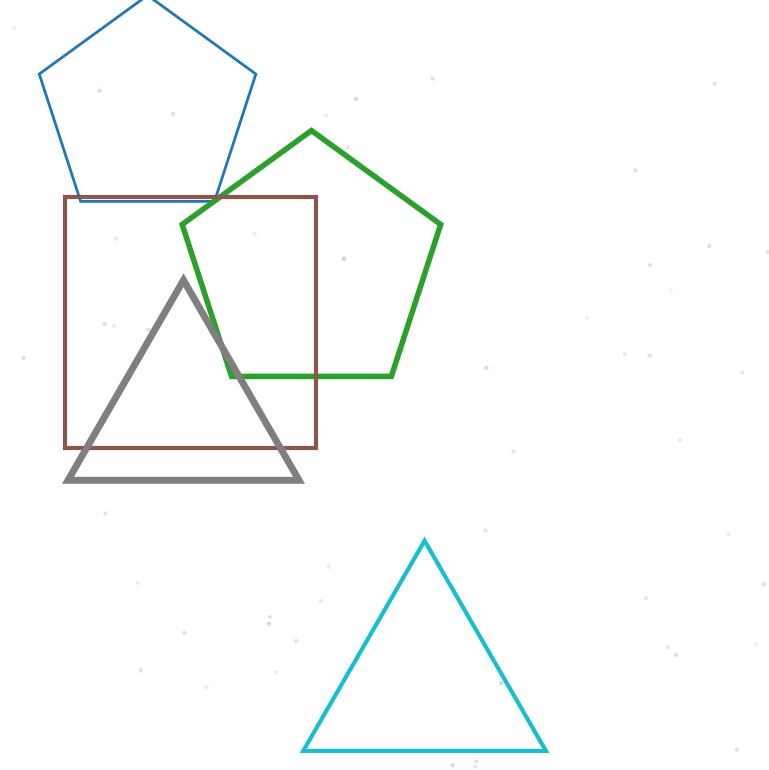[{"shape": "pentagon", "thickness": 1, "radius": 0.74, "center": [0.192, 0.858]}, {"shape": "pentagon", "thickness": 2, "radius": 0.88, "center": [0.404, 0.654]}, {"shape": "square", "thickness": 1.5, "radius": 0.81, "center": [0.248, 0.581]}, {"shape": "triangle", "thickness": 2.5, "radius": 0.87, "center": [0.238, 0.463]}, {"shape": "triangle", "thickness": 1.5, "radius": 0.91, "center": [0.551, 0.116]}]